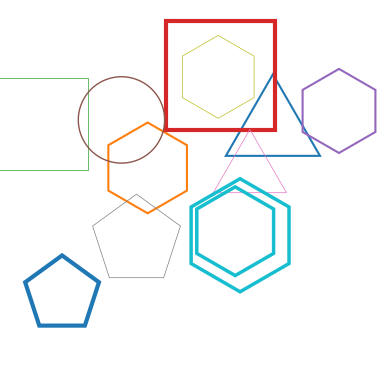[{"shape": "pentagon", "thickness": 3, "radius": 0.5, "center": [0.161, 0.236]}, {"shape": "triangle", "thickness": 1.5, "radius": 0.71, "center": [0.709, 0.666]}, {"shape": "hexagon", "thickness": 1.5, "radius": 0.59, "center": [0.383, 0.564]}, {"shape": "square", "thickness": 0.5, "radius": 0.6, "center": [0.108, 0.679]}, {"shape": "square", "thickness": 3, "radius": 0.71, "center": [0.573, 0.805]}, {"shape": "hexagon", "thickness": 1.5, "radius": 0.55, "center": [0.881, 0.712]}, {"shape": "circle", "thickness": 1, "radius": 0.56, "center": [0.316, 0.689]}, {"shape": "triangle", "thickness": 0.5, "radius": 0.55, "center": [0.649, 0.554]}, {"shape": "pentagon", "thickness": 0.5, "radius": 0.6, "center": [0.355, 0.376]}, {"shape": "hexagon", "thickness": 0.5, "radius": 0.54, "center": [0.567, 0.8]}, {"shape": "hexagon", "thickness": 2.5, "radius": 0.58, "center": [0.611, 0.399]}, {"shape": "hexagon", "thickness": 2.5, "radius": 0.73, "center": [0.624, 0.389]}]